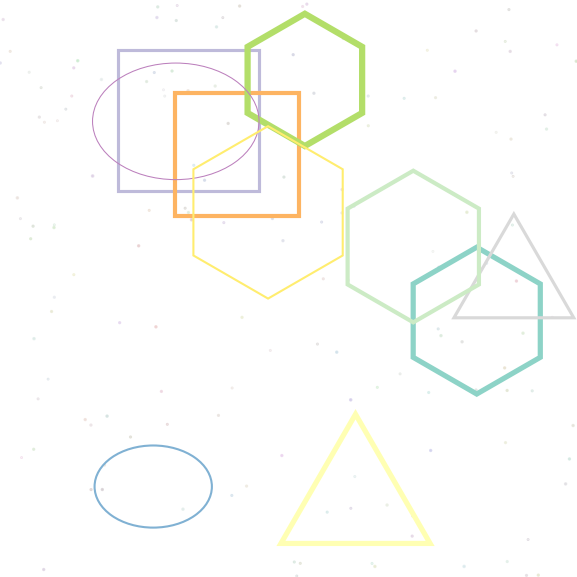[{"shape": "hexagon", "thickness": 2.5, "radius": 0.64, "center": [0.826, 0.444]}, {"shape": "triangle", "thickness": 2.5, "radius": 0.75, "center": [0.616, 0.133]}, {"shape": "square", "thickness": 1.5, "radius": 0.61, "center": [0.327, 0.79]}, {"shape": "oval", "thickness": 1, "radius": 0.51, "center": [0.265, 0.157]}, {"shape": "square", "thickness": 2, "radius": 0.54, "center": [0.41, 0.732]}, {"shape": "hexagon", "thickness": 3, "radius": 0.57, "center": [0.528, 0.861]}, {"shape": "triangle", "thickness": 1.5, "radius": 0.6, "center": [0.89, 0.509]}, {"shape": "oval", "thickness": 0.5, "radius": 0.72, "center": [0.304, 0.789]}, {"shape": "hexagon", "thickness": 2, "radius": 0.66, "center": [0.716, 0.572]}, {"shape": "hexagon", "thickness": 1, "radius": 0.75, "center": [0.464, 0.631]}]